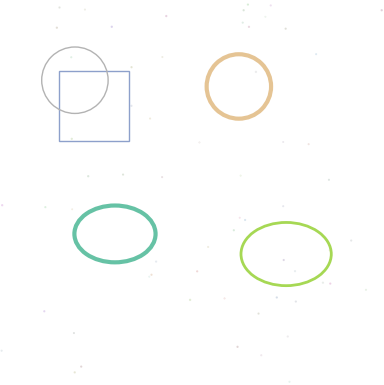[{"shape": "oval", "thickness": 3, "radius": 0.53, "center": [0.299, 0.392]}, {"shape": "square", "thickness": 1, "radius": 0.46, "center": [0.244, 0.725]}, {"shape": "oval", "thickness": 2, "radius": 0.59, "center": [0.743, 0.34]}, {"shape": "circle", "thickness": 3, "radius": 0.42, "center": [0.62, 0.775]}, {"shape": "circle", "thickness": 1, "radius": 0.43, "center": [0.195, 0.792]}]